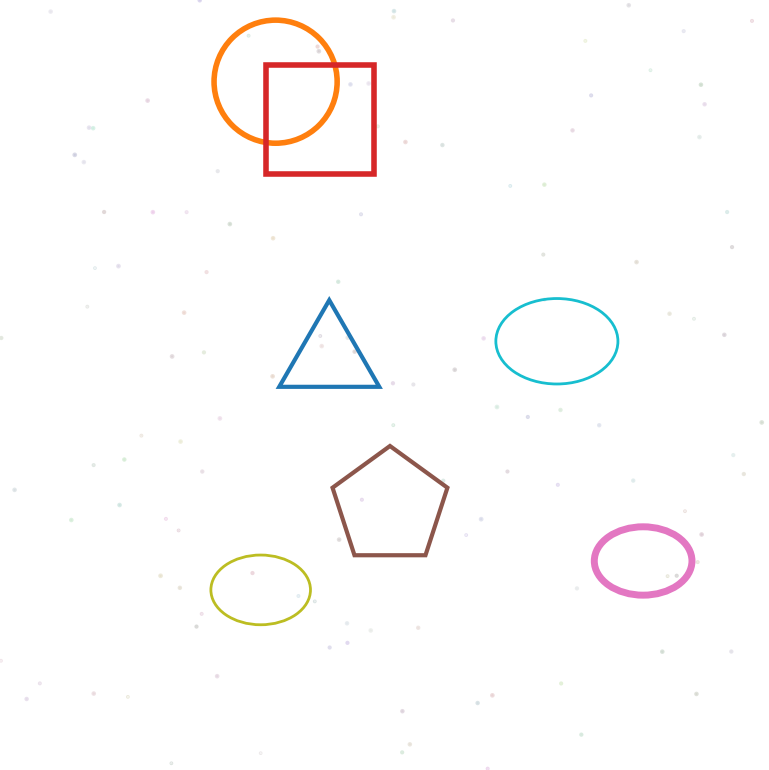[{"shape": "triangle", "thickness": 1.5, "radius": 0.38, "center": [0.428, 0.535]}, {"shape": "circle", "thickness": 2, "radius": 0.4, "center": [0.358, 0.894]}, {"shape": "square", "thickness": 2, "radius": 0.35, "center": [0.415, 0.845]}, {"shape": "pentagon", "thickness": 1.5, "radius": 0.39, "center": [0.506, 0.342]}, {"shape": "oval", "thickness": 2.5, "radius": 0.32, "center": [0.835, 0.271]}, {"shape": "oval", "thickness": 1, "radius": 0.32, "center": [0.339, 0.234]}, {"shape": "oval", "thickness": 1, "radius": 0.4, "center": [0.723, 0.557]}]